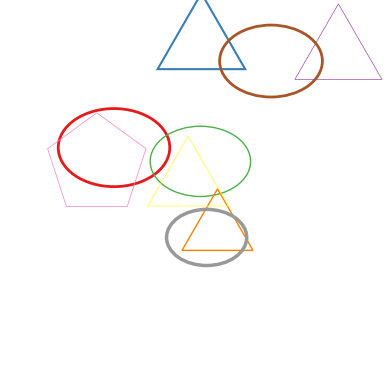[{"shape": "oval", "thickness": 2, "radius": 0.72, "center": [0.296, 0.617]}, {"shape": "triangle", "thickness": 1.5, "radius": 0.66, "center": [0.523, 0.886]}, {"shape": "oval", "thickness": 1, "radius": 0.65, "center": [0.521, 0.581]}, {"shape": "triangle", "thickness": 0.5, "radius": 0.65, "center": [0.879, 0.859]}, {"shape": "triangle", "thickness": 1, "radius": 0.53, "center": [0.565, 0.403]}, {"shape": "triangle", "thickness": 0.5, "radius": 0.6, "center": [0.489, 0.525]}, {"shape": "oval", "thickness": 2, "radius": 0.67, "center": [0.704, 0.841]}, {"shape": "pentagon", "thickness": 0.5, "radius": 0.67, "center": [0.251, 0.572]}, {"shape": "oval", "thickness": 2.5, "radius": 0.52, "center": [0.537, 0.383]}]